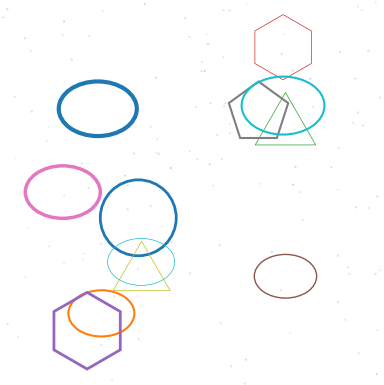[{"shape": "circle", "thickness": 2, "radius": 0.49, "center": [0.359, 0.434]}, {"shape": "oval", "thickness": 3, "radius": 0.51, "center": [0.254, 0.718]}, {"shape": "oval", "thickness": 1.5, "radius": 0.43, "center": [0.263, 0.186]}, {"shape": "triangle", "thickness": 0.5, "radius": 0.45, "center": [0.742, 0.669]}, {"shape": "hexagon", "thickness": 0.5, "radius": 0.42, "center": [0.735, 0.877]}, {"shape": "hexagon", "thickness": 2, "radius": 0.5, "center": [0.226, 0.141]}, {"shape": "oval", "thickness": 1, "radius": 0.4, "center": [0.741, 0.282]}, {"shape": "oval", "thickness": 2.5, "radius": 0.49, "center": [0.163, 0.501]}, {"shape": "pentagon", "thickness": 1.5, "radius": 0.41, "center": [0.671, 0.707]}, {"shape": "triangle", "thickness": 0.5, "radius": 0.43, "center": [0.368, 0.288]}, {"shape": "oval", "thickness": 1.5, "radius": 0.54, "center": [0.735, 0.726]}, {"shape": "oval", "thickness": 0.5, "radius": 0.44, "center": [0.367, 0.32]}]